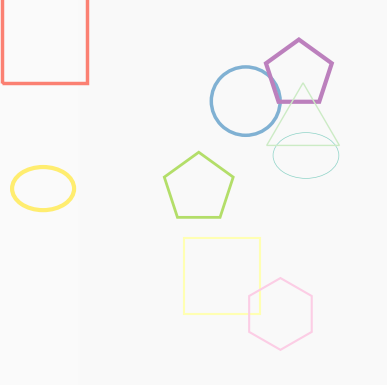[{"shape": "oval", "thickness": 0.5, "radius": 0.42, "center": [0.79, 0.596]}, {"shape": "square", "thickness": 1.5, "radius": 0.49, "center": [0.574, 0.283]}, {"shape": "square", "thickness": 2.5, "radius": 0.55, "center": [0.115, 0.894]}, {"shape": "circle", "thickness": 2.5, "radius": 0.44, "center": [0.634, 0.737]}, {"shape": "pentagon", "thickness": 2, "radius": 0.47, "center": [0.513, 0.511]}, {"shape": "hexagon", "thickness": 1.5, "radius": 0.47, "center": [0.724, 0.185]}, {"shape": "pentagon", "thickness": 3, "radius": 0.45, "center": [0.771, 0.808]}, {"shape": "triangle", "thickness": 1, "radius": 0.54, "center": [0.782, 0.676]}, {"shape": "oval", "thickness": 3, "radius": 0.4, "center": [0.111, 0.51]}]